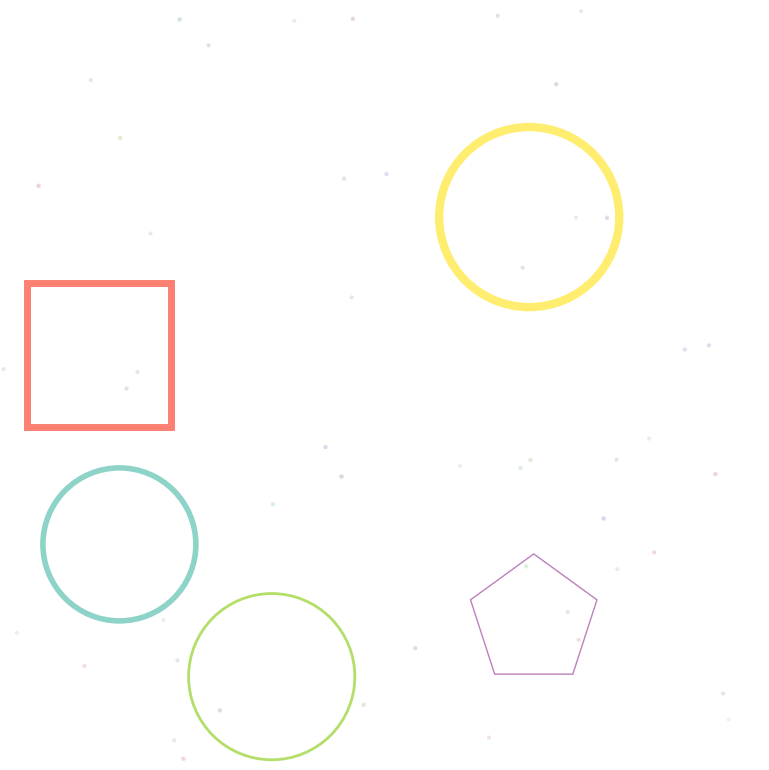[{"shape": "circle", "thickness": 2, "radius": 0.5, "center": [0.155, 0.293]}, {"shape": "square", "thickness": 2.5, "radius": 0.47, "center": [0.129, 0.539]}, {"shape": "circle", "thickness": 1, "radius": 0.54, "center": [0.353, 0.121]}, {"shape": "pentagon", "thickness": 0.5, "radius": 0.43, "center": [0.693, 0.194]}, {"shape": "circle", "thickness": 3, "radius": 0.58, "center": [0.687, 0.718]}]